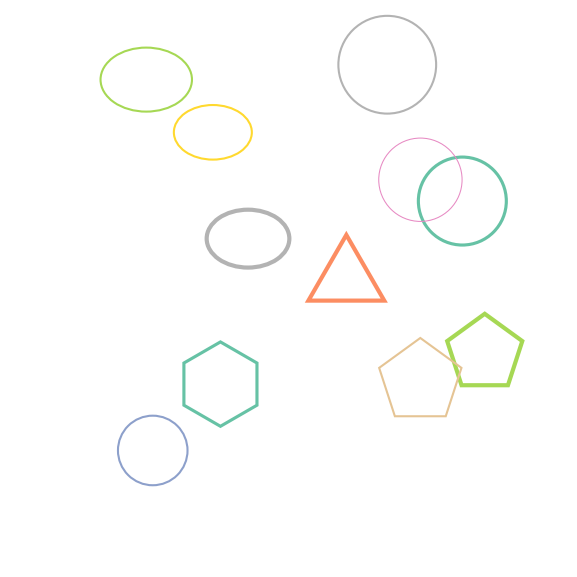[{"shape": "hexagon", "thickness": 1.5, "radius": 0.37, "center": [0.382, 0.334]}, {"shape": "circle", "thickness": 1.5, "radius": 0.38, "center": [0.801, 0.651]}, {"shape": "triangle", "thickness": 2, "radius": 0.38, "center": [0.6, 0.517]}, {"shape": "circle", "thickness": 1, "radius": 0.3, "center": [0.264, 0.219]}, {"shape": "circle", "thickness": 0.5, "radius": 0.36, "center": [0.728, 0.688]}, {"shape": "oval", "thickness": 1, "radius": 0.4, "center": [0.253, 0.861]}, {"shape": "pentagon", "thickness": 2, "radius": 0.34, "center": [0.839, 0.387]}, {"shape": "oval", "thickness": 1, "radius": 0.34, "center": [0.369, 0.77]}, {"shape": "pentagon", "thickness": 1, "radius": 0.37, "center": [0.728, 0.339]}, {"shape": "circle", "thickness": 1, "radius": 0.42, "center": [0.671, 0.887]}, {"shape": "oval", "thickness": 2, "radius": 0.36, "center": [0.429, 0.586]}]